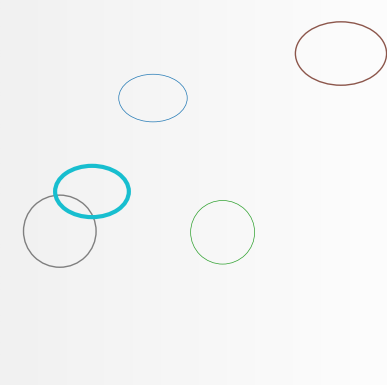[{"shape": "oval", "thickness": 0.5, "radius": 0.44, "center": [0.395, 0.745]}, {"shape": "circle", "thickness": 0.5, "radius": 0.41, "center": [0.575, 0.397]}, {"shape": "oval", "thickness": 1, "radius": 0.59, "center": [0.88, 0.861]}, {"shape": "circle", "thickness": 1, "radius": 0.47, "center": [0.154, 0.4]}, {"shape": "oval", "thickness": 3, "radius": 0.48, "center": [0.237, 0.503]}]